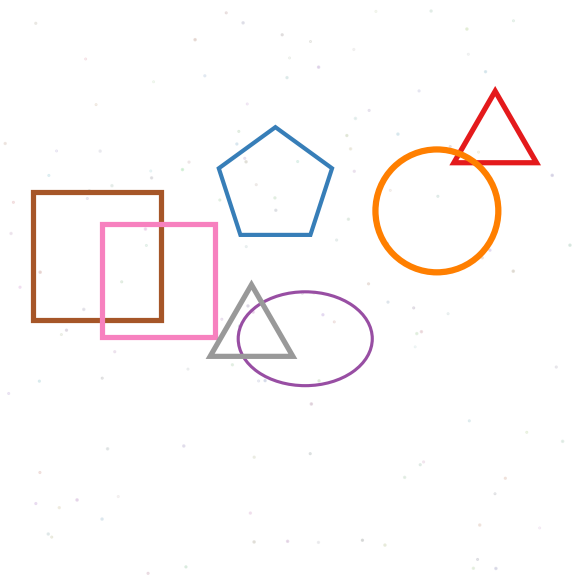[{"shape": "triangle", "thickness": 2.5, "radius": 0.41, "center": [0.857, 0.759]}, {"shape": "pentagon", "thickness": 2, "radius": 0.52, "center": [0.477, 0.676]}, {"shape": "oval", "thickness": 1.5, "radius": 0.58, "center": [0.529, 0.413]}, {"shape": "circle", "thickness": 3, "radius": 0.53, "center": [0.757, 0.634]}, {"shape": "square", "thickness": 2.5, "radius": 0.55, "center": [0.169, 0.556]}, {"shape": "square", "thickness": 2.5, "radius": 0.49, "center": [0.274, 0.513]}, {"shape": "triangle", "thickness": 2.5, "radius": 0.41, "center": [0.435, 0.423]}]